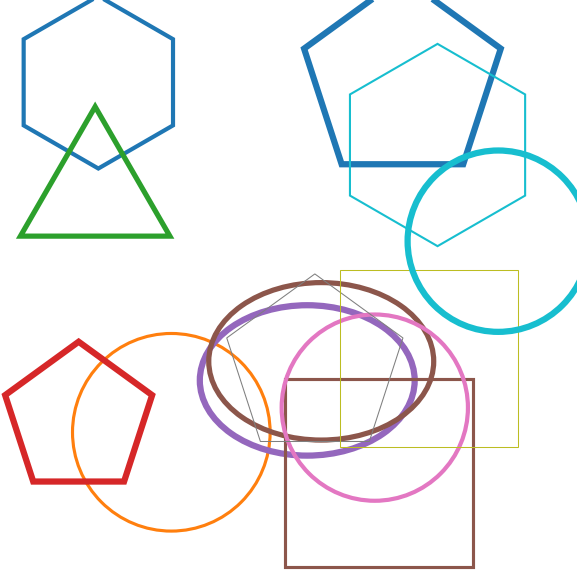[{"shape": "pentagon", "thickness": 3, "radius": 0.9, "center": [0.697, 0.86]}, {"shape": "hexagon", "thickness": 2, "radius": 0.75, "center": [0.17, 0.857]}, {"shape": "circle", "thickness": 1.5, "radius": 0.86, "center": [0.297, 0.251]}, {"shape": "triangle", "thickness": 2.5, "radius": 0.75, "center": [0.165, 0.665]}, {"shape": "pentagon", "thickness": 3, "radius": 0.67, "center": [0.136, 0.274]}, {"shape": "oval", "thickness": 3, "radius": 0.93, "center": [0.532, 0.34]}, {"shape": "oval", "thickness": 2.5, "radius": 0.97, "center": [0.556, 0.373]}, {"shape": "square", "thickness": 1.5, "radius": 0.81, "center": [0.656, 0.18]}, {"shape": "circle", "thickness": 2, "radius": 0.81, "center": [0.649, 0.293]}, {"shape": "pentagon", "thickness": 0.5, "radius": 0.8, "center": [0.545, 0.364]}, {"shape": "square", "thickness": 0.5, "radius": 0.77, "center": [0.743, 0.378]}, {"shape": "circle", "thickness": 3, "radius": 0.79, "center": [0.863, 0.582]}, {"shape": "hexagon", "thickness": 1, "radius": 0.88, "center": [0.758, 0.748]}]